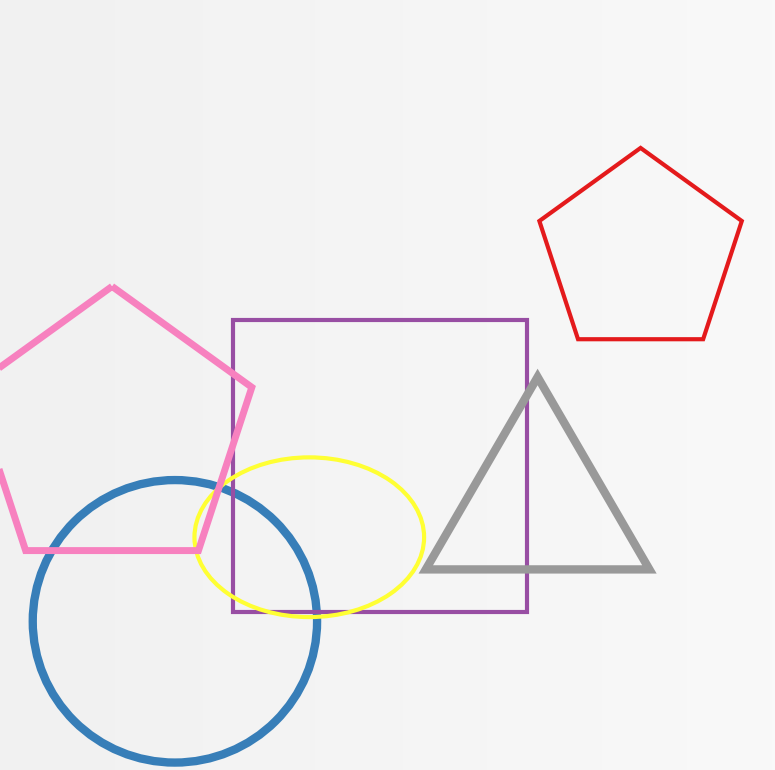[{"shape": "pentagon", "thickness": 1.5, "radius": 0.69, "center": [0.827, 0.671]}, {"shape": "circle", "thickness": 3, "radius": 0.92, "center": [0.226, 0.193]}, {"shape": "square", "thickness": 1.5, "radius": 0.95, "center": [0.49, 0.395]}, {"shape": "oval", "thickness": 1.5, "radius": 0.74, "center": [0.399, 0.302]}, {"shape": "pentagon", "thickness": 2.5, "radius": 0.95, "center": [0.145, 0.438]}, {"shape": "triangle", "thickness": 3, "radius": 0.83, "center": [0.694, 0.344]}]